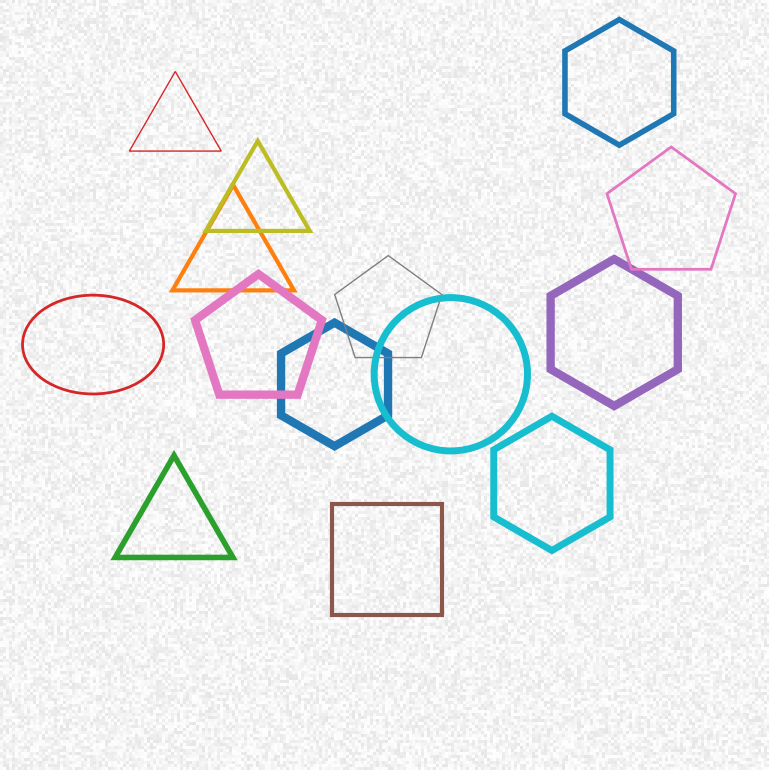[{"shape": "hexagon", "thickness": 3, "radius": 0.4, "center": [0.434, 0.501]}, {"shape": "hexagon", "thickness": 2, "radius": 0.41, "center": [0.804, 0.893]}, {"shape": "triangle", "thickness": 1.5, "radius": 0.46, "center": [0.303, 0.668]}, {"shape": "triangle", "thickness": 2, "radius": 0.44, "center": [0.226, 0.32]}, {"shape": "triangle", "thickness": 0.5, "radius": 0.34, "center": [0.228, 0.838]}, {"shape": "oval", "thickness": 1, "radius": 0.46, "center": [0.121, 0.553]}, {"shape": "hexagon", "thickness": 3, "radius": 0.48, "center": [0.798, 0.568]}, {"shape": "square", "thickness": 1.5, "radius": 0.36, "center": [0.503, 0.273]}, {"shape": "pentagon", "thickness": 1, "radius": 0.44, "center": [0.872, 0.721]}, {"shape": "pentagon", "thickness": 3, "radius": 0.43, "center": [0.336, 0.557]}, {"shape": "pentagon", "thickness": 0.5, "radius": 0.37, "center": [0.504, 0.595]}, {"shape": "triangle", "thickness": 1.5, "radius": 0.39, "center": [0.335, 0.739]}, {"shape": "circle", "thickness": 2.5, "radius": 0.5, "center": [0.585, 0.514]}, {"shape": "hexagon", "thickness": 2.5, "radius": 0.44, "center": [0.717, 0.372]}]